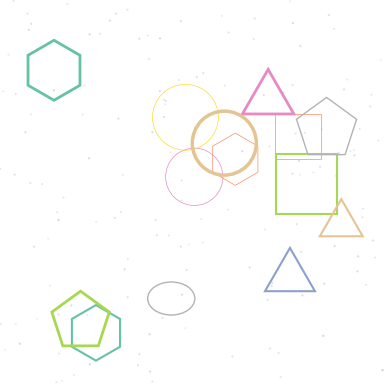[{"shape": "hexagon", "thickness": 2, "radius": 0.39, "center": [0.14, 0.817]}, {"shape": "hexagon", "thickness": 1.5, "radius": 0.36, "center": [0.249, 0.135]}, {"shape": "hexagon", "thickness": 0.5, "radius": 0.34, "center": [0.611, 0.586]}, {"shape": "square", "thickness": 0.5, "radius": 0.3, "center": [0.774, 0.646]}, {"shape": "triangle", "thickness": 1.5, "radius": 0.37, "center": [0.753, 0.281]}, {"shape": "circle", "thickness": 0.5, "radius": 0.37, "center": [0.505, 0.541]}, {"shape": "triangle", "thickness": 2, "radius": 0.39, "center": [0.696, 0.743]}, {"shape": "pentagon", "thickness": 2, "radius": 0.39, "center": [0.209, 0.165]}, {"shape": "square", "thickness": 1.5, "radius": 0.39, "center": [0.796, 0.523]}, {"shape": "circle", "thickness": 0.5, "radius": 0.43, "center": [0.482, 0.695]}, {"shape": "circle", "thickness": 2.5, "radius": 0.42, "center": [0.583, 0.628]}, {"shape": "triangle", "thickness": 1.5, "radius": 0.32, "center": [0.886, 0.418]}, {"shape": "oval", "thickness": 1, "radius": 0.31, "center": [0.445, 0.225]}, {"shape": "pentagon", "thickness": 1, "radius": 0.41, "center": [0.848, 0.665]}]